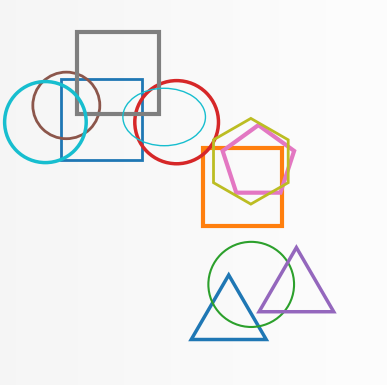[{"shape": "triangle", "thickness": 2.5, "radius": 0.56, "center": [0.59, 0.174]}, {"shape": "square", "thickness": 2, "radius": 0.53, "center": [0.262, 0.69]}, {"shape": "square", "thickness": 3, "radius": 0.51, "center": [0.626, 0.513]}, {"shape": "circle", "thickness": 1.5, "radius": 0.55, "center": [0.648, 0.261]}, {"shape": "circle", "thickness": 2.5, "radius": 0.54, "center": [0.456, 0.683]}, {"shape": "triangle", "thickness": 2.5, "radius": 0.56, "center": [0.765, 0.246]}, {"shape": "circle", "thickness": 2, "radius": 0.43, "center": [0.171, 0.726]}, {"shape": "pentagon", "thickness": 3, "radius": 0.49, "center": [0.667, 0.578]}, {"shape": "square", "thickness": 3, "radius": 0.53, "center": [0.305, 0.811]}, {"shape": "hexagon", "thickness": 2, "radius": 0.56, "center": [0.647, 0.581]}, {"shape": "circle", "thickness": 2.5, "radius": 0.53, "center": [0.117, 0.683]}, {"shape": "oval", "thickness": 1, "radius": 0.53, "center": [0.424, 0.696]}]